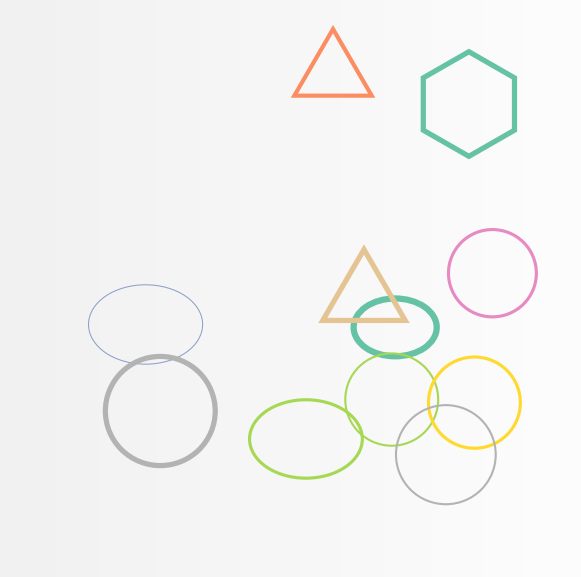[{"shape": "oval", "thickness": 3, "radius": 0.36, "center": [0.68, 0.432]}, {"shape": "hexagon", "thickness": 2.5, "radius": 0.45, "center": [0.807, 0.819]}, {"shape": "triangle", "thickness": 2, "radius": 0.38, "center": [0.573, 0.872]}, {"shape": "oval", "thickness": 0.5, "radius": 0.49, "center": [0.25, 0.437]}, {"shape": "circle", "thickness": 1.5, "radius": 0.38, "center": [0.847, 0.526]}, {"shape": "oval", "thickness": 1.5, "radius": 0.49, "center": [0.526, 0.239]}, {"shape": "circle", "thickness": 1, "radius": 0.4, "center": [0.674, 0.307]}, {"shape": "circle", "thickness": 1.5, "radius": 0.39, "center": [0.816, 0.302]}, {"shape": "triangle", "thickness": 2.5, "radius": 0.41, "center": [0.626, 0.485]}, {"shape": "circle", "thickness": 2.5, "radius": 0.47, "center": [0.276, 0.287]}, {"shape": "circle", "thickness": 1, "radius": 0.43, "center": [0.767, 0.212]}]